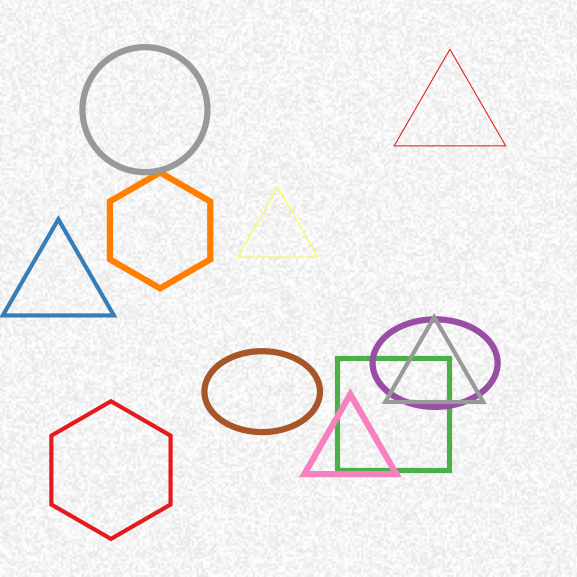[{"shape": "hexagon", "thickness": 2, "radius": 0.6, "center": [0.192, 0.185]}, {"shape": "triangle", "thickness": 0.5, "radius": 0.56, "center": [0.779, 0.802]}, {"shape": "triangle", "thickness": 2, "radius": 0.56, "center": [0.101, 0.508]}, {"shape": "square", "thickness": 2.5, "radius": 0.48, "center": [0.68, 0.283]}, {"shape": "oval", "thickness": 3, "radius": 0.54, "center": [0.753, 0.37]}, {"shape": "hexagon", "thickness": 3, "radius": 0.5, "center": [0.277, 0.6]}, {"shape": "triangle", "thickness": 0.5, "radius": 0.4, "center": [0.481, 0.594]}, {"shape": "oval", "thickness": 3, "radius": 0.5, "center": [0.454, 0.321]}, {"shape": "triangle", "thickness": 3, "radius": 0.46, "center": [0.607, 0.224]}, {"shape": "triangle", "thickness": 2, "radius": 0.49, "center": [0.752, 0.352]}, {"shape": "circle", "thickness": 3, "radius": 0.54, "center": [0.251, 0.809]}]